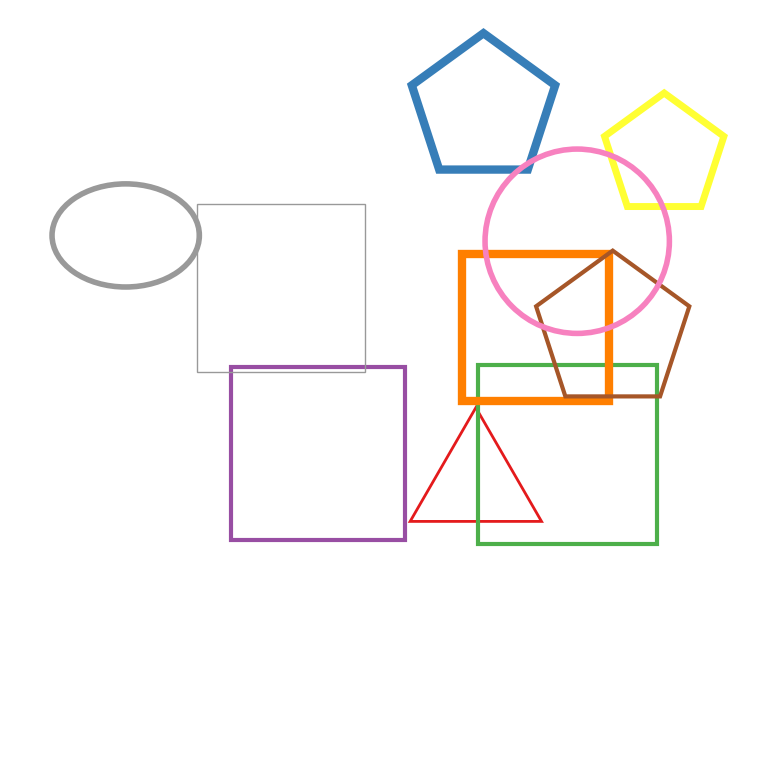[{"shape": "triangle", "thickness": 1, "radius": 0.49, "center": [0.618, 0.372]}, {"shape": "pentagon", "thickness": 3, "radius": 0.49, "center": [0.628, 0.859]}, {"shape": "square", "thickness": 1.5, "radius": 0.58, "center": [0.737, 0.41]}, {"shape": "square", "thickness": 1.5, "radius": 0.56, "center": [0.413, 0.411]}, {"shape": "square", "thickness": 3, "radius": 0.48, "center": [0.695, 0.574]}, {"shape": "pentagon", "thickness": 2.5, "radius": 0.41, "center": [0.863, 0.798]}, {"shape": "pentagon", "thickness": 1.5, "radius": 0.52, "center": [0.796, 0.57]}, {"shape": "circle", "thickness": 2, "radius": 0.6, "center": [0.75, 0.687]}, {"shape": "oval", "thickness": 2, "radius": 0.48, "center": [0.163, 0.694]}, {"shape": "square", "thickness": 0.5, "radius": 0.55, "center": [0.365, 0.626]}]